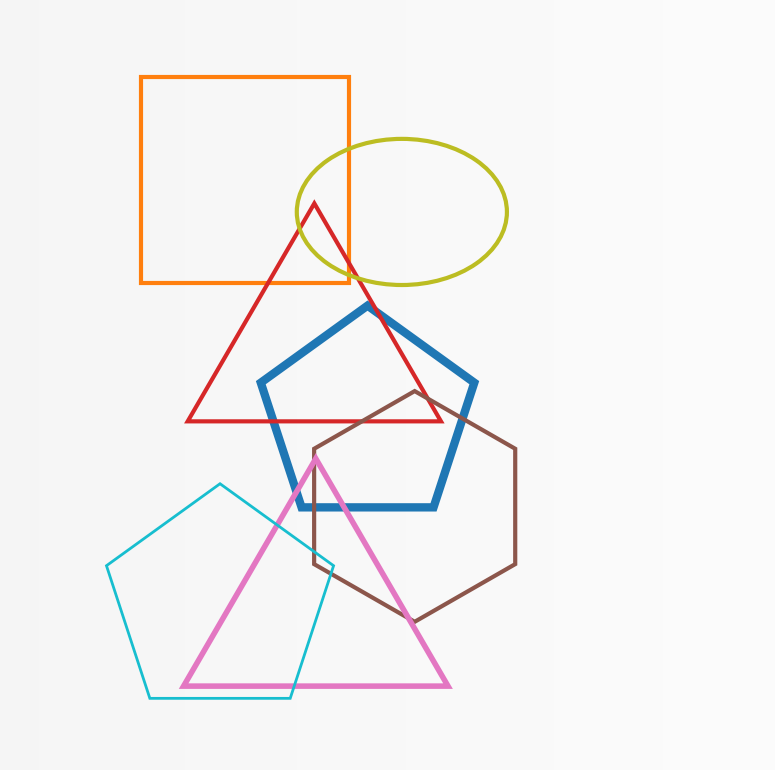[{"shape": "pentagon", "thickness": 3, "radius": 0.72, "center": [0.474, 0.458]}, {"shape": "square", "thickness": 1.5, "radius": 0.67, "center": [0.316, 0.766]}, {"shape": "triangle", "thickness": 1.5, "radius": 0.94, "center": [0.406, 0.547]}, {"shape": "hexagon", "thickness": 1.5, "radius": 0.75, "center": [0.535, 0.342]}, {"shape": "triangle", "thickness": 2, "radius": 0.98, "center": [0.407, 0.207]}, {"shape": "oval", "thickness": 1.5, "radius": 0.68, "center": [0.519, 0.725]}, {"shape": "pentagon", "thickness": 1, "radius": 0.77, "center": [0.284, 0.218]}]